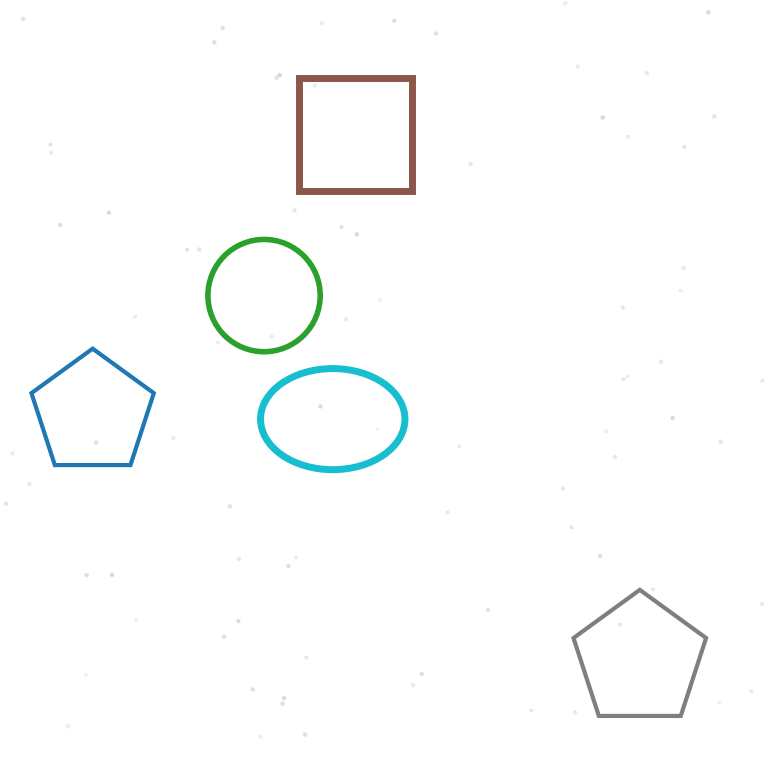[{"shape": "pentagon", "thickness": 1.5, "radius": 0.42, "center": [0.12, 0.464]}, {"shape": "circle", "thickness": 2, "radius": 0.36, "center": [0.343, 0.616]}, {"shape": "square", "thickness": 2.5, "radius": 0.37, "center": [0.462, 0.825]}, {"shape": "pentagon", "thickness": 1.5, "radius": 0.45, "center": [0.831, 0.143]}, {"shape": "oval", "thickness": 2.5, "radius": 0.47, "center": [0.432, 0.456]}]